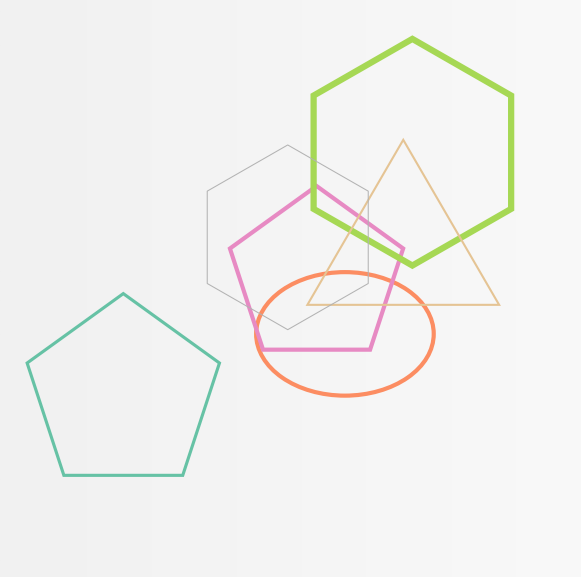[{"shape": "pentagon", "thickness": 1.5, "radius": 0.87, "center": [0.212, 0.317]}, {"shape": "oval", "thickness": 2, "radius": 0.76, "center": [0.593, 0.421]}, {"shape": "pentagon", "thickness": 2, "radius": 0.78, "center": [0.545, 0.52]}, {"shape": "hexagon", "thickness": 3, "radius": 0.98, "center": [0.709, 0.736]}, {"shape": "triangle", "thickness": 1, "radius": 0.95, "center": [0.694, 0.567]}, {"shape": "hexagon", "thickness": 0.5, "radius": 0.8, "center": [0.495, 0.588]}]